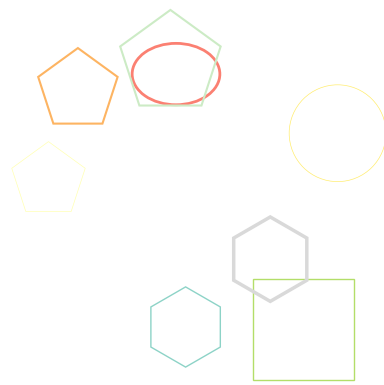[{"shape": "hexagon", "thickness": 1, "radius": 0.52, "center": [0.482, 0.151]}, {"shape": "pentagon", "thickness": 0.5, "radius": 0.5, "center": [0.126, 0.532]}, {"shape": "oval", "thickness": 2, "radius": 0.57, "center": [0.457, 0.808]}, {"shape": "pentagon", "thickness": 1.5, "radius": 0.54, "center": [0.202, 0.767]}, {"shape": "square", "thickness": 1, "radius": 0.66, "center": [0.788, 0.143]}, {"shape": "hexagon", "thickness": 2.5, "radius": 0.55, "center": [0.702, 0.327]}, {"shape": "pentagon", "thickness": 1.5, "radius": 0.69, "center": [0.443, 0.837]}, {"shape": "circle", "thickness": 0.5, "radius": 0.63, "center": [0.877, 0.654]}]